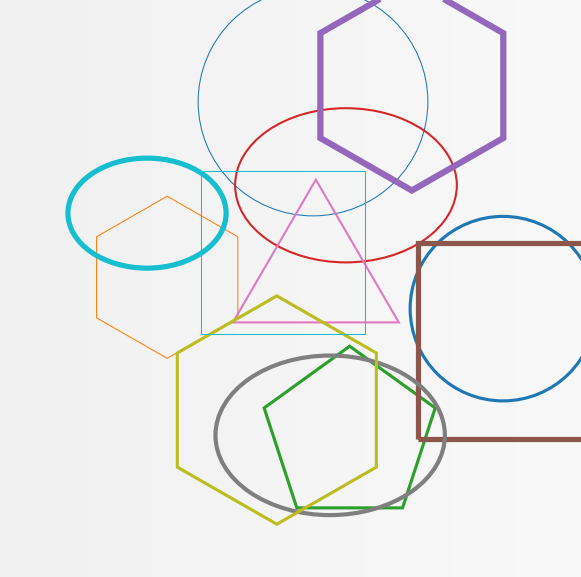[{"shape": "circle", "thickness": 0.5, "radius": 0.99, "center": [0.539, 0.823]}, {"shape": "circle", "thickness": 1.5, "radius": 0.8, "center": [0.865, 0.465]}, {"shape": "hexagon", "thickness": 0.5, "radius": 0.7, "center": [0.288, 0.519]}, {"shape": "pentagon", "thickness": 1.5, "radius": 0.77, "center": [0.602, 0.245]}, {"shape": "oval", "thickness": 1, "radius": 0.95, "center": [0.595, 0.678]}, {"shape": "hexagon", "thickness": 3, "radius": 0.91, "center": [0.709, 0.851]}, {"shape": "square", "thickness": 2.5, "radius": 0.85, "center": [0.889, 0.408]}, {"shape": "triangle", "thickness": 1, "radius": 0.82, "center": [0.543, 0.523]}, {"shape": "oval", "thickness": 2, "radius": 0.99, "center": [0.568, 0.245]}, {"shape": "hexagon", "thickness": 1.5, "radius": 0.99, "center": [0.476, 0.289]}, {"shape": "square", "thickness": 0.5, "radius": 0.71, "center": [0.487, 0.562]}, {"shape": "oval", "thickness": 2.5, "radius": 0.68, "center": [0.253, 0.63]}]